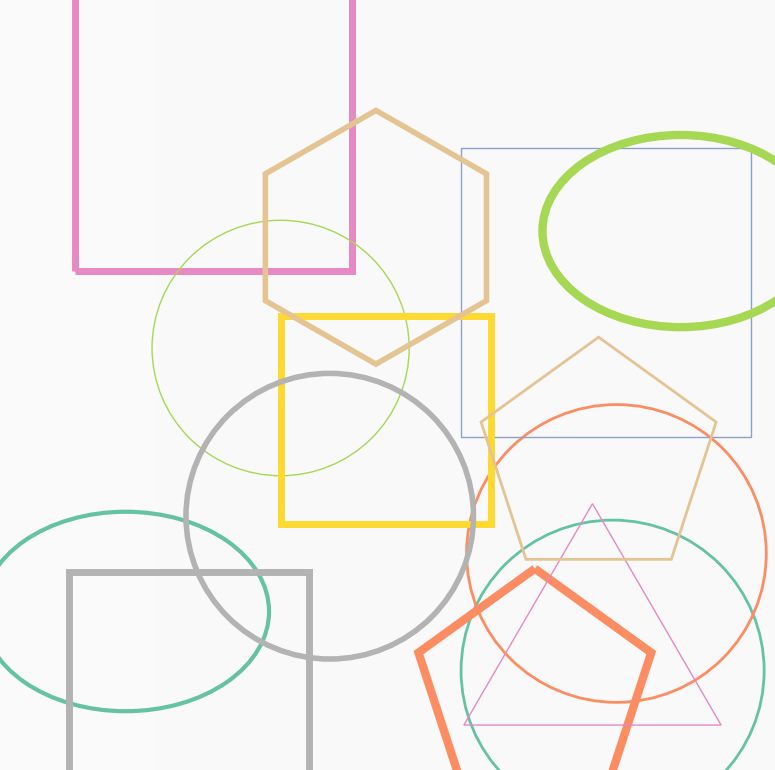[{"shape": "oval", "thickness": 1.5, "radius": 0.93, "center": [0.162, 0.206]}, {"shape": "circle", "thickness": 1, "radius": 0.98, "center": [0.79, 0.129]}, {"shape": "circle", "thickness": 1, "radius": 0.97, "center": [0.795, 0.281]}, {"shape": "pentagon", "thickness": 3, "radius": 0.79, "center": [0.69, 0.104]}, {"shape": "square", "thickness": 0.5, "radius": 0.94, "center": [0.782, 0.62]}, {"shape": "triangle", "thickness": 0.5, "radius": 0.96, "center": [0.764, 0.154]}, {"shape": "square", "thickness": 2.5, "radius": 0.89, "center": [0.275, 0.827]}, {"shape": "oval", "thickness": 3, "radius": 0.89, "center": [0.878, 0.7]}, {"shape": "circle", "thickness": 0.5, "radius": 0.83, "center": [0.362, 0.548]}, {"shape": "square", "thickness": 2.5, "radius": 0.68, "center": [0.498, 0.454]}, {"shape": "hexagon", "thickness": 2, "radius": 0.82, "center": [0.485, 0.692]}, {"shape": "pentagon", "thickness": 1, "radius": 0.8, "center": [0.772, 0.403]}, {"shape": "square", "thickness": 2.5, "radius": 0.78, "center": [0.244, 0.102]}, {"shape": "circle", "thickness": 2, "radius": 0.93, "center": [0.425, 0.33]}]